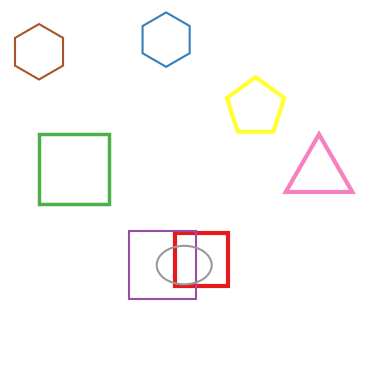[{"shape": "square", "thickness": 3, "radius": 0.34, "center": [0.524, 0.325]}, {"shape": "hexagon", "thickness": 1.5, "radius": 0.35, "center": [0.431, 0.897]}, {"shape": "square", "thickness": 2.5, "radius": 0.45, "center": [0.192, 0.56]}, {"shape": "square", "thickness": 1.5, "radius": 0.44, "center": [0.421, 0.312]}, {"shape": "pentagon", "thickness": 3, "radius": 0.39, "center": [0.664, 0.721]}, {"shape": "hexagon", "thickness": 1.5, "radius": 0.36, "center": [0.101, 0.866]}, {"shape": "triangle", "thickness": 3, "radius": 0.5, "center": [0.829, 0.551]}, {"shape": "oval", "thickness": 1.5, "radius": 0.36, "center": [0.478, 0.311]}]